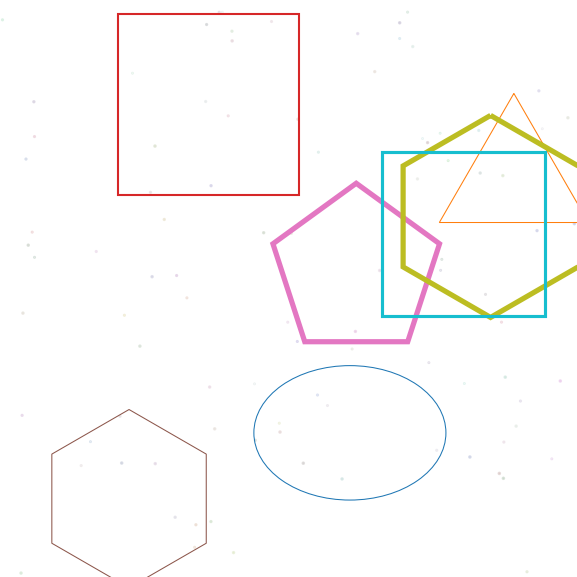[{"shape": "oval", "thickness": 0.5, "radius": 0.83, "center": [0.606, 0.25]}, {"shape": "triangle", "thickness": 0.5, "radius": 0.75, "center": [0.89, 0.688]}, {"shape": "square", "thickness": 1, "radius": 0.78, "center": [0.361, 0.818]}, {"shape": "hexagon", "thickness": 0.5, "radius": 0.77, "center": [0.223, 0.136]}, {"shape": "pentagon", "thickness": 2.5, "radius": 0.76, "center": [0.617, 0.53]}, {"shape": "hexagon", "thickness": 2.5, "radius": 0.87, "center": [0.85, 0.624]}, {"shape": "square", "thickness": 1.5, "radius": 0.71, "center": [0.802, 0.594]}]